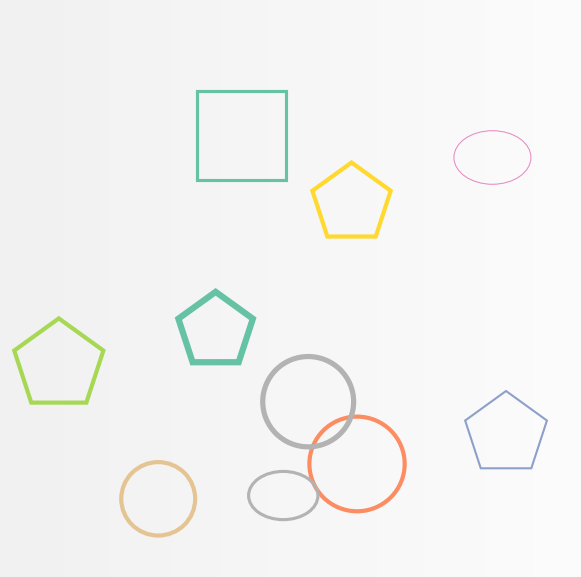[{"shape": "square", "thickness": 1.5, "radius": 0.38, "center": [0.416, 0.765]}, {"shape": "pentagon", "thickness": 3, "radius": 0.34, "center": [0.371, 0.426]}, {"shape": "circle", "thickness": 2, "radius": 0.41, "center": [0.614, 0.196]}, {"shape": "pentagon", "thickness": 1, "radius": 0.37, "center": [0.871, 0.248]}, {"shape": "oval", "thickness": 0.5, "radius": 0.33, "center": [0.847, 0.726]}, {"shape": "pentagon", "thickness": 2, "radius": 0.4, "center": [0.101, 0.367]}, {"shape": "pentagon", "thickness": 2, "radius": 0.35, "center": [0.605, 0.647]}, {"shape": "circle", "thickness": 2, "radius": 0.32, "center": [0.272, 0.135]}, {"shape": "circle", "thickness": 2.5, "radius": 0.39, "center": [0.53, 0.304]}, {"shape": "oval", "thickness": 1.5, "radius": 0.3, "center": [0.487, 0.141]}]